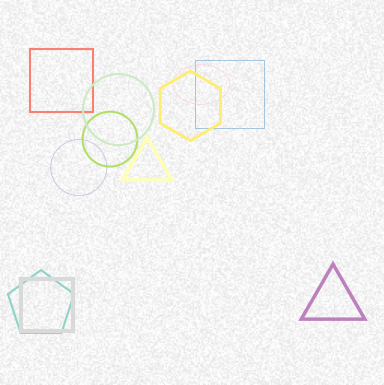[{"shape": "pentagon", "thickness": 1.5, "radius": 0.45, "center": [0.107, 0.208]}, {"shape": "triangle", "thickness": 2.5, "radius": 0.37, "center": [0.382, 0.569]}, {"shape": "circle", "thickness": 0.5, "radius": 0.36, "center": [0.205, 0.565]}, {"shape": "square", "thickness": 1.5, "radius": 0.41, "center": [0.16, 0.791]}, {"shape": "square", "thickness": 0.5, "radius": 0.45, "center": [0.596, 0.756]}, {"shape": "circle", "thickness": 1.5, "radius": 0.36, "center": [0.286, 0.639]}, {"shape": "oval", "thickness": 0.5, "radius": 0.37, "center": [0.523, 0.781]}, {"shape": "square", "thickness": 3, "radius": 0.34, "center": [0.122, 0.207]}, {"shape": "triangle", "thickness": 2.5, "radius": 0.48, "center": [0.865, 0.219]}, {"shape": "circle", "thickness": 1.5, "radius": 0.46, "center": [0.308, 0.715]}, {"shape": "hexagon", "thickness": 2, "radius": 0.45, "center": [0.494, 0.725]}]